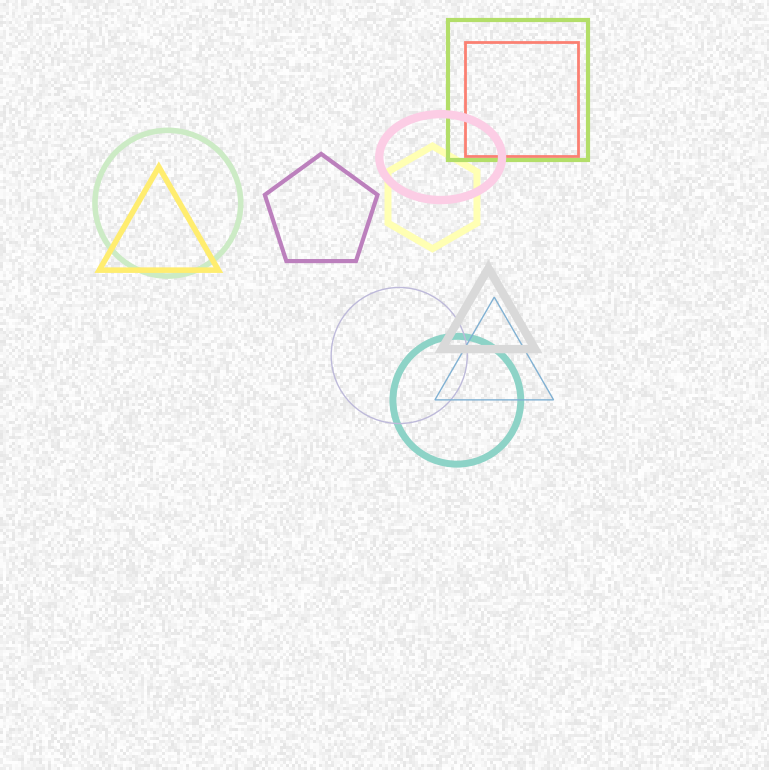[{"shape": "circle", "thickness": 2.5, "radius": 0.42, "center": [0.593, 0.48]}, {"shape": "hexagon", "thickness": 2.5, "radius": 0.33, "center": [0.562, 0.744]}, {"shape": "circle", "thickness": 0.5, "radius": 0.44, "center": [0.518, 0.538]}, {"shape": "square", "thickness": 1, "radius": 0.37, "center": [0.677, 0.872]}, {"shape": "triangle", "thickness": 0.5, "radius": 0.44, "center": [0.642, 0.525]}, {"shape": "square", "thickness": 1.5, "radius": 0.45, "center": [0.673, 0.883]}, {"shape": "oval", "thickness": 3, "radius": 0.4, "center": [0.572, 0.796]}, {"shape": "triangle", "thickness": 3, "radius": 0.35, "center": [0.634, 0.582]}, {"shape": "pentagon", "thickness": 1.5, "radius": 0.38, "center": [0.417, 0.723]}, {"shape": "circle", "thickness": 2, "radius": 0.47, "center": [0.218, 0.736]}, {"shape": "triangle", "thickness": 2, "radius": 0.45, "center": [0.206, 0.694]}]